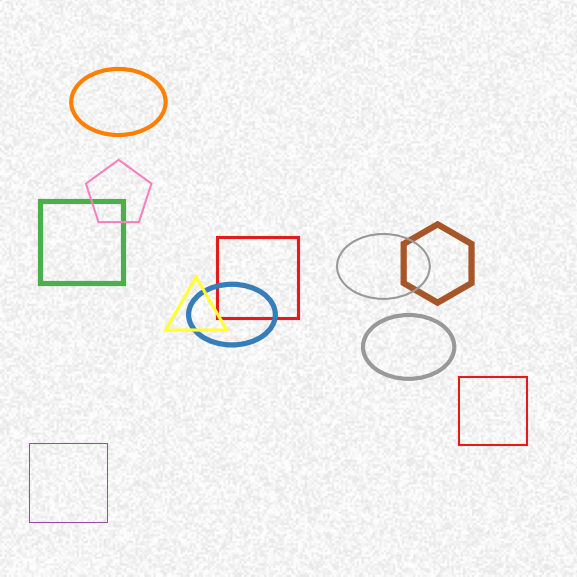[{"shape": "square", "thickness": 1.5, "radius": 0.35, "center": [0.446, 0.519]}, {"shape": "square", "thickness": 1, "radius": 0.3, "center": [0.853, 0.287]}, {"shape": "oval", "thickness": 2.5, "radius": 0.38, "center": [0.402, 0.454]}, {"shape": "square", "thickness": 2.5, "radius": 0.36, "center": [0.142, 0.58]}, {"shape": "square", "thickness": 0.5, "radius": 0.34, "center": [0.118, 0.164]}, {"shape": "oval", "thickness": 2, "radius": 0.41, "center": [0.205, 0.823]}, {"shape": "triangle", "thickness": 1.5, "radius": 0.31, "center": [0.34, 0.458]}, {"shape": "hexagon", "thickness": 3, "radius": 0.34, "center": [0.758, 0.543]}, {"shape": "pentagon", "thickness": 1, "radius": 0.3, "center": [0.206, 0.663]}, {"shape": "oval", "thickness": 2, "radius": 0.4, "center": [0.708, 0.398]}, {"shape": "oval", "thickness": 1, "radius": 0.4, "center": [0.664, 0.538]}]